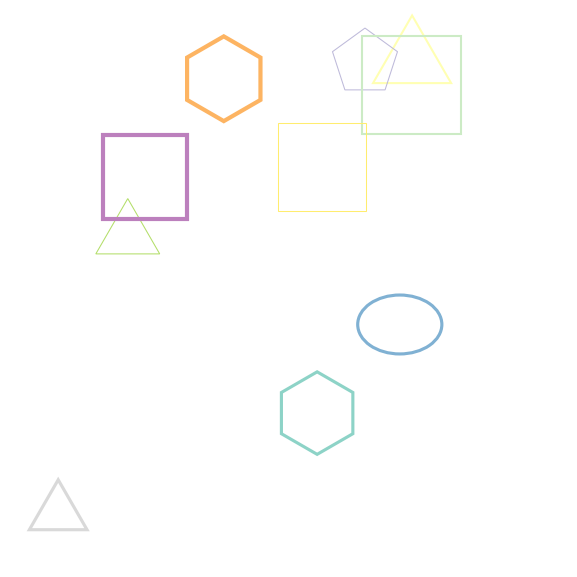[{"shape": "hexagon", "thickness": 1.5, "radius": 0.36, "center": [0.549, 0.284]}, {"shape": "triangle", "thickness": 1, "radius": 0.39, "center": [0.714, 0.894]}, {"shape": "pentagon", "thickness": 0.5, "radius": 0.3, "center": [0.632, 0.891]}, {"shape": "oval", "thickness": 1.5, "radius": 0.36, "center": [0.692, 0.437]}, {"shape": "hexagon", "thickness": 2, "radius": 0.37, "center": [0.387, 0.863]}, {"shape": "triangle", "thickness": 0.5, "radius": 0.32, "center": [0.221, 0.591]}, {"shape": "triangle", "thickness": 1.5, "radius": 0.29, "center": [0.101, 0.111]}, {"shape": "square", "thickness": 2, "radius": 0.36, "center": [0.251, 0.692]}, {"shape": "square", "thickness": 1, "radius": 0.43, "center": [0.713, 0.851]}, {"shape": "square", "thickness": 0.5, "radius": 0.38, "center": [0.558, 0.71]}]